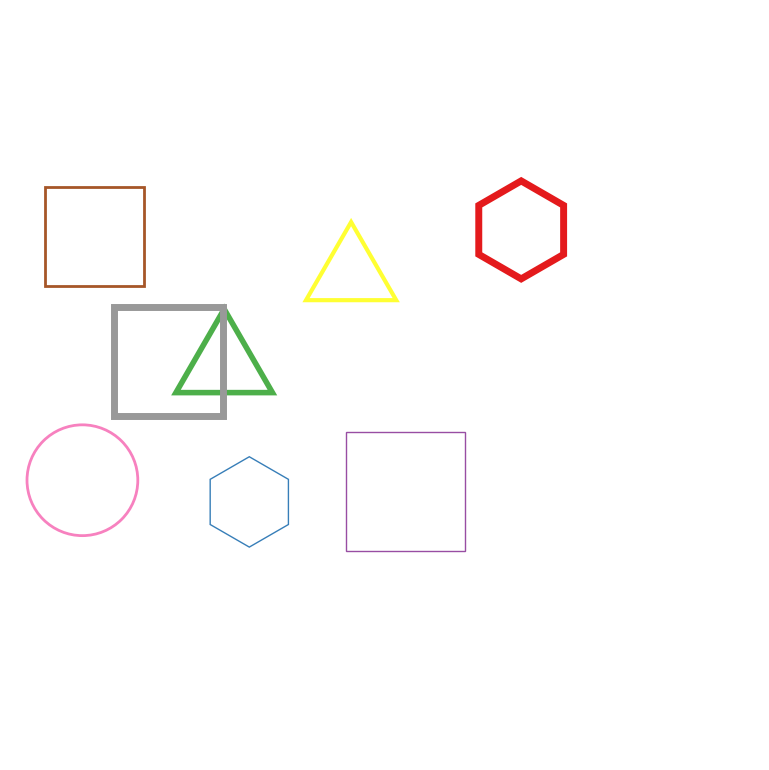[{"shape": "hexagon", "thickness": 2.5, "radius": 0.32, "center": [0.677, 0.701]}, {"shape": "hexagon", "thickness": 0.5, "radius": 0.29, "center": [0.324, 0.348]}, {"shape": "triangle", "thickness": 2, "radius": 0.36, "center": [0.291, 0.526]}, {"shape": "square", "thickness": 0.5, "radius": 0.39, "center": [0.526, 0.362]}, {"shape": "triangle", "thickness": 1.5, "radius": 0.34, "center": [0.456, 0.644]}, {"shape": "square", "thickness": 1, "radius": 0.32, "center": [0.123, 0.693]}, {"shape": "circle", "thickness": 1, "radius": 0.36, "center": [0.107, 0.376]}, {"shape": "square", "thickness": 2.5, "radius": 0.36, "center": [0.219, 0.531]}]